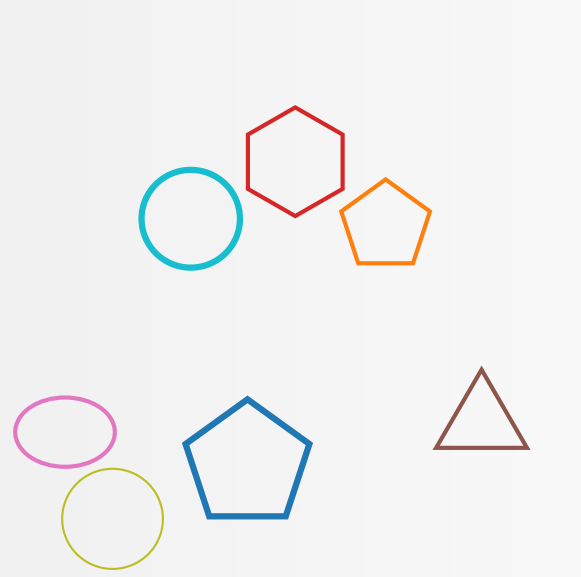[{"shape": "pentagon", "thickness": 3, "radius": 0.56, "center": [0.426, 0.196]}, {"shape": "pentagon", "thickness": 2, "radius": 0.4, "center": [0.663, 0.608]}, {"shape": "hexagon", "thickness": 2, "radius": 0.47, "center": [0.508, 0.719]}, {"shape": "triangle", "thickness": 2, "radius": 0.45, "center": [0.828, 0.269]}, {"shape": "oval", "thickness": 2, "radius": 0.43, "center": [0.112, 0.251]}, {"shape": "circle", "thickness": 1, "radius": 0.43, "center": [0.194, 0.101]}, {"shape": "circle", "thickness": 3, "radius": 0.42, "center": [0.328, 0.62]}]